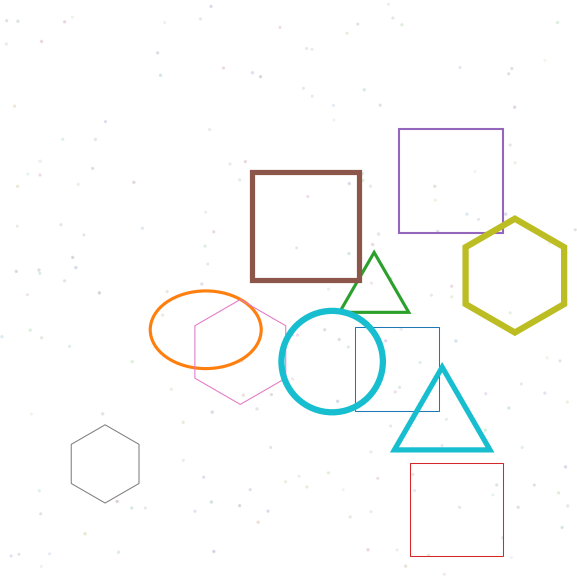[{"shape": "square", "thickness": 0.5, "radius": 0.36, "center": [0.687, 0.36]}, {"shape": "oval", "thickness": 1.5, "radius": 0.48, "center": [0.356, 0.428]}, {"shape": "triangle", "thickness": 1.5, "radius": 0.35, "center": [0.648, 0.493]}, {"shape": "square", "thickness": 0.5, "radius": 0.41, "center": [0.79, 0.117]}, {"shape": "square", "thickness": 1, "radius": 0.45, "center": [0.78, 0.686]}, {"shape": "square", "thickness": 2.5, "radius": 0.46, "center": [0.529, 0.608]}, {"shape": "hexagon", "thickness": 0.5, "radius": 0.45, "center": [0.416, 0.39]}, {"shape": "hexagon", "thickness": 0.5, "radius": 0.34, "center": [0.182, 0.196]}, {"shape": "hexagon", "thickness": 3, "radius": 0.49, "center": [0.892, 0.522]}, {"shape": "circle", "thickness": 3, "radius": 0.44, "center": [0.575, 0.373]}, {"shape": "triangle", "thickness": 2.5, "radius": 0.48, "center": [0.766, 0.268]}]